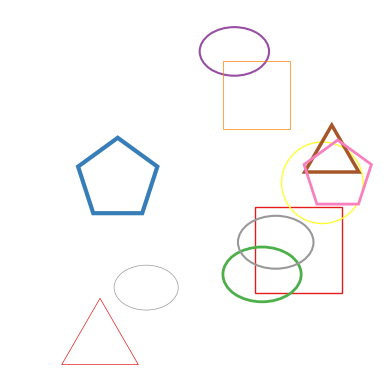[{"shape": "triangle", "thickness": 0.5, "radius": 0.57, "center": [0.26, 0.11]}, {"shape": "square", "thickness": 1, "radius": 0.56, "center": [0.775, 0.351]}, {"shape": "pentagon", "thickness": 3, "radius": 0.54, "center": [0.306, 0.534]}, {"shape": "oval", "thickness": 2, "radius": 0.51, "center": [0.681, 0.287]}, {"shape": "oval", "thickness": 1.5, "radius": 0.45, "center": [0.609, 0.866]}, {"shape": "square", "thickness": 0.5, "radius": 0.44, "center": [0.666, 0.754]}, {"shape": "circle", "thickness": 1, "radius": 0.53, "center": [0.837, 0.525]}, {"shape": "triangle", "thickness": 2.5, "radius": 0.41, "center": [0.862, 0.594]}, {"shape": "pentagon", "thickness": 2, "radius": 0.46, "center": [0.877, 0.544]}, {"shape": "oval", "thickness": 0.5, "radius": 0.42, "center": [0.38, 0.253]}, {"shape": "oval", "thickness": 1.5, "radius": 0.49, "center": [0.716, 0.371]}]